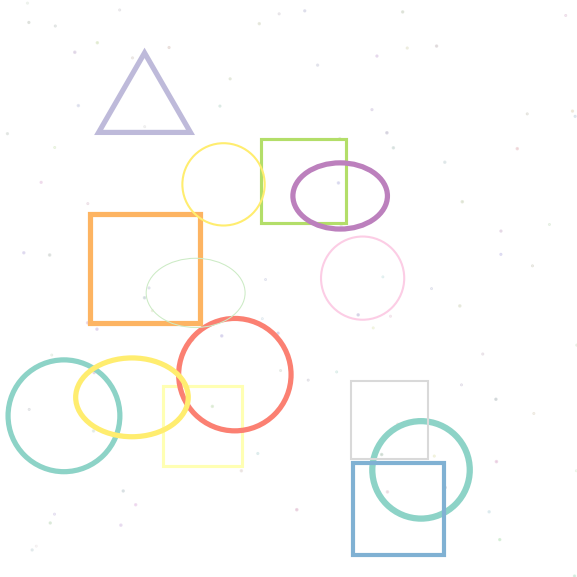[{"shape": "circle", "thickness": 3, "radius": 0.42, "center": [0.729, 0.186]}, {"shape": "circle", "thickness": 2.5, "radius": 0.48, "center": [0.111, 0.279]}, {"shape": "square", "thickness": 1.5, "radius": 0.35, "center": [0.351, 0.261]}, {"shape": "triangle", "thickness": 2.5, "radius": 0.46, "center": [0.25, 0.816]}, {"shape": "circle", "thickness": 2.5, "radius": 0.49, "center": [0.407, 0.35]}, {"shape": "square", "thickness": 2, "radius": 0.4, "center": [0.69, 0.118]}, {"shape": "square", "thickness": 2.5, "radius": 0.47, "center": [0.251, 0.534]}, {"shape": "square", "thickness": 1.5, "radius": 0.37, "center": [0.525, 0.686]}, {"shape": "circle", "thickness": 1, "radius": 0.36, "center": [0.628, 0.518]}, {"shape": "square", "thickness": 1, "radius": 0.34, "center": [0.674, 0.272]}, {"shape": "oval", "thickness": 2.5, "radius": 0.41, "center": [0.589, 0.66]}, {"shape": "oval", "thickness": 0.5, "radius": 0.43, "center": [0.339, 0.492]}, {"shape": "circle", "thickness": 1, "radius": 0.36, "center": [0.387, 0.68]}, {"shape": "oval", "thickness": 2.5, "radius": 0.49, "center": [0.229, 0.311]}]